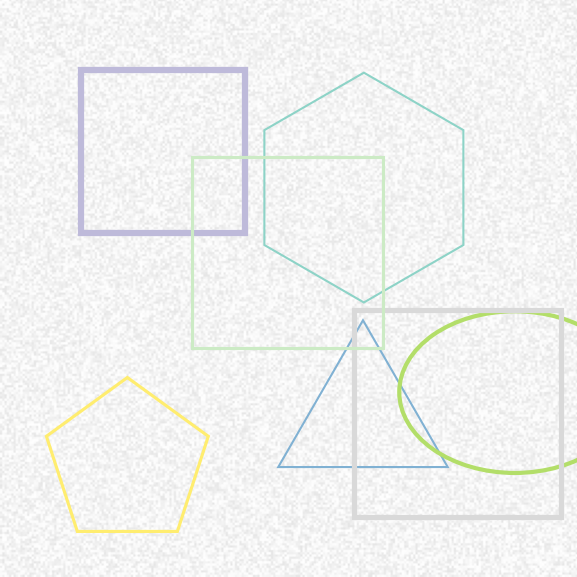[{"shape": "hexagon", "thickness": 1, "radius": 0.99, "center": [0.63, 0.674]}, {"shape": "square", "thickness": 3, "radius": 0.71, "center": [0.282, 0.737]}, {"shape": "triangle", "thickness": 1, "radius": 0.85, "center": [0.629, 0.275]}, {"shape": "oval", "thickness": 2, "radius": 1.0, "center": [0.891, 0.32]}, {"shape": "square", "thickness": 2.5, "radius": 0.9, "center": [0.792, 0.283]}, {"shape": "square", "thickness": 1.5, "radius": 0.83, "center": [0.498, 0.561]}, {"shape": "pentagon", "thickness": 1.5, "radius": 0.74, "center": [0.221, 0.198]}]